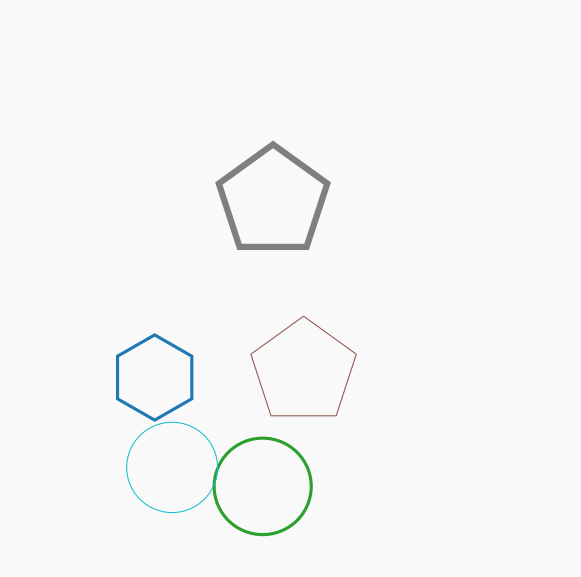[{"shape": "hexagon", "thickness": 1.5, "radius": 0.37, "center": [0.266, 0.345]}, {"shape": "circle", "thickness": 1.5, "radius": 0.42, "center": [0.452, 0.157]}, {"shape": "pentagon", "thickness": 0.5, "radius": 0.48, "center": [0.522, 0.356]}, {"shape": "pentagon", "thickness": 3, "radius": 0.49, "center": [0.47, 0.651]}, {"shape": "circle", "thickness": 0.5, "radius": 0.39, "center": [0.296, 0.19]}]